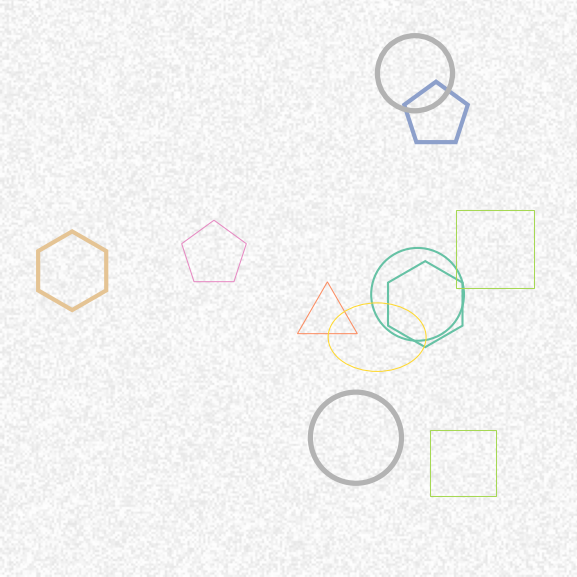[{"shape": "hexagon", "thickness": 1, "radius": 0.37, "center": [0.736, 0.472]}, {"shape": "circle", "thickness": 1, "radius": 0.4, "center": [0.723, 0.489]}, {"shape": "triangle", "thickness": 0.5, "radius": 0.3, "center": [0.567, 0.451]}, {"shape": "pentagon", "thickness": 2, "radius": 0.29, "center": [0.755, 0.8]}, {"shape": "pentagon", "thickness": 0.5, "radius": 0.29, "center": [0.371, 0.559]}, {"shape": "square", "thickness": 0.5, "radius": 0.29, "center": [0.801, 0.197]}, {"shape": "square", "thickness": 0.5, "radius": 0.34, "center": [0.858, 0.568]}, {"shape": "oval", "thickness": 0.5, "radius": 0.42, "center": [0.653, 0.415]}, {"shape": "hexagon", "thickness": 2, "radius": 0.34, "center": [0.125, 0.53]}, {"shape": "circle", "thickness": 2.5, "radius": 0.33, "center": [0.719, 0.872]}, {"shape": "circle", "thickness": 2.5, "radius": 0.39, "center": [0.616, 0.241]}]